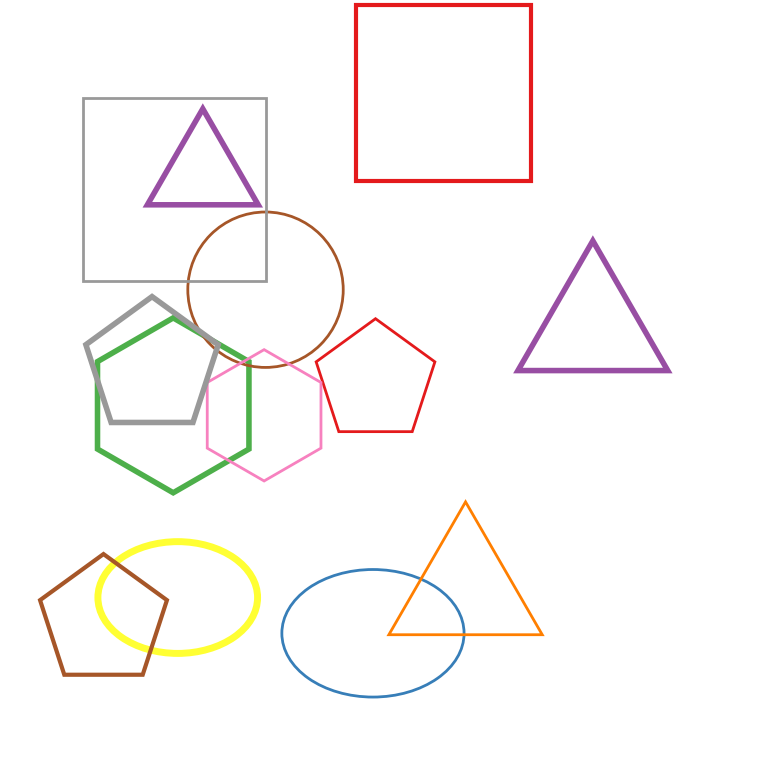[{"shape": "pentagon", "thickness": 1, "radius": 0.41, "center": [0.488, 0.505]}, {"shape": "square", "thickness": 1.5, "radius": 0.57, "center": [0.576, 0.879]}, {"shape": "oval", "thickness": 1, "radius": 0.59, "center": [0.484, 0.178]}, {"shape": "hexagon", "thickness": 2, "radius": 0.57, "center": [0.225, 0.474]}, {"shape": "triangle", "thickness": 2, "radius": 0.56, "center": [0.77, 0.575]}, {"shape": "triangle", "thickness": 2, "radius": 0.42, "center": [0.263, 0.776]}, {"shape": "triangle", "thickness": 1, "radius": 0.58, "center": [0.605, 0.233]}, {"shape": "oval", "thickness": 2.5, "radius": 0.52, "center": [0.231, 0.224]}, {"shape": "circle", "thickness": 1, "radius": 0.5, "center": [0.345, 0.624]}, {"shape": "pentagon", "thickness": 1.5, "radius": 0.43, "center": [0.134, 0.194]}, {"shape": "hexagon", "thickness": 1, "radius": 0.43, "center": [0.343, 0.461]}, {"shape": "square", "thickness": 1, "radius": 0.59, "center": [0.227, 0.754]}, {"shape": "pentagon", "thickness": 2, "radius": 0.45, "center": [0.197, 0.524]}]